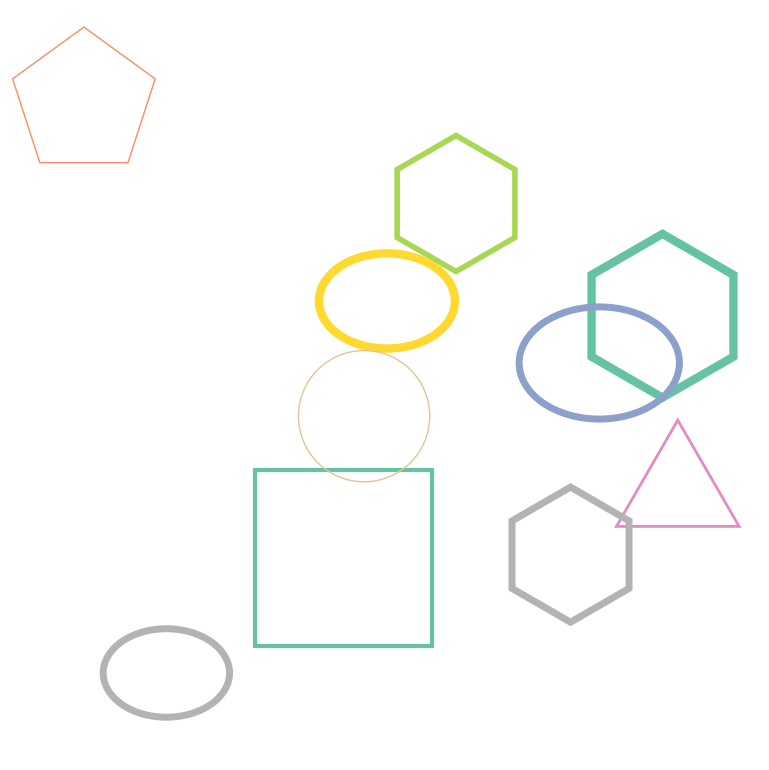[{"shape": "square", "thickness": 1.5, "radius": 0.57, "center": [0.446, 0.276]}, {"shape": "hexagon", "thickness": 3, "radius": 0.53, "center": [0.86, 0.59]}, {"shape": "pentagon", "thickness": 0.5, "radius": 0.49, "center": [0.109, 0.868]}, {"shape": "oval", "thickness": 2.5, "radius": 0.52, "center": [0.778, 0.529]}, {"shape": "triangle", "thickness": 1, "radius": 0.46, "center": [0.88, 0.362]}, {"shape": "hexagon", "thickness": 2, "radius": 0.44, "center": [0.592, 0.736]}, {"shape": "oval", "thickness": 3, "radius": 0.44, "center": [0.502, 0.609]}, {"shape": "circle", "thickness": 0.5, "radius": 0.43, "center": [0.473, 0.46]}, {"shape": "hexagon", "thickness": 2.5, "radius": 0.44, "center": [0.741, 0.28]}, {"shape": "oval", "thickness": 2.5, "radius": 0.41, "center": [0.216, 0.126]}]